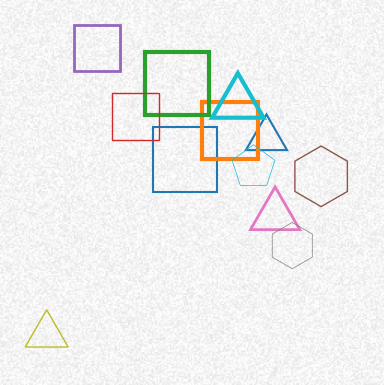[{"shape": "square", "thickness": 1.5, "radius": 0.42, "center": [0.481, 0.586]}, {"shape": "triangle", "thickness": 1.5, "radius": 0.31, "center": [0.692, 0.641]}, {"shape": "square", "thickness": 3, "radius": 0.37, "center": [0.597, 0.661]}, {"shape": "square", "thickness": 3, "radius": 0.41, "center": [0.459, 0.784]}, {"shape": "square", "thickness": 1, "radius": 0.31, "center": [0.351, 0.698]}, {"shape": "square", "thickness": 2, "radius": 0.3, "center": [0.251, 0.876]}, {"shape": "hexagon", "thickness": 1, "radius": 0.39, "center": [0.834, 0.542]}, {"shape": "triangle", "thickness": 2, "radius": 0.37, "center": [0.715, 0.44]}, {"shape": "hexagon", "thickness": 0.5, "radius": 0.3, "center": [0.759, 0.362]}, {"shape": "triangle", "thickness": 1, "radius": 0.32, "center": [0.121, 0.131]}, {"shape": "pentagon", "thickness": 0.5, "radius": 0.29, "center": [0.659, 0.566]}, {"shape": "triangle", "thickness": 3, "radius": 0.39, "center": [0.618, 0.733]}]